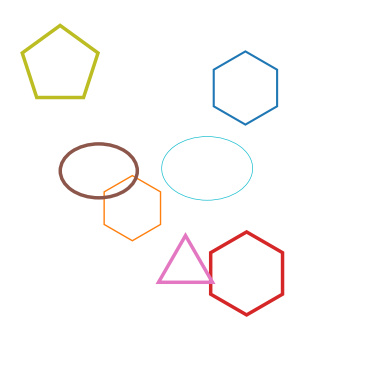[{"shape": "hexagon", "thickness": 1.5, "radius": 0.48, "center": [0.637, 0.771]}, {"shape": "hexagon", "thickness": 1, "radius": 0.42, "center": [0.344, 0.459]}, {"shape": "hexagon", "thickness": 2.5, "radius": 0.54, "center": [0.641, 0.29]}, {"shape": "oval", "thickness": 2.5, "radius": 0.5, "center": [0.257, 0.556]}, {"shape": "triangle", "thickness": 2.5, "radius": 0.4, "center": [0.482, 0.307]}, {"shape": "pentagon", "thickness": 2.5, "radius": 0.52, "center": [0.156, 0.83]}, {"shape": "oval", "thickness": 0.5, "radius": 0.59, "center": [0.538, 0.563]}]